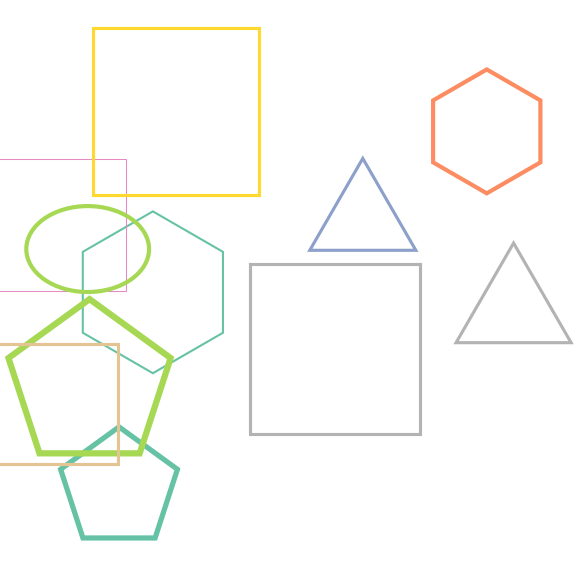[{"shape": "hexagon", "thickness": 1, "radius": 0.7, "center": [0.265, 0.493]}, {"shape": "pentagon", "thickness": 2.5, "radius": 0.53, "center": [0.206, 0.154]}, {"shape": "hexagon", "thickness": 2, "radius": 0.54, "center": [0.843, 0.772]}, {"shape": "triangle", "thickness": 1.5, "radius": 0.53, "center": [0.628, 0.619]}, {"shape": "square", "thickness": 0.5, "radius": 0.57, "center": [0.103, 0.609]}, {"shape": "pentagon", "thickness": 3, "radius": 0.74, "center": [0.155, 0.334]}, {"shape": "oval", "thickness": 2, "radius": 0.53, "center": [0.152, 0.568]}, {"shape": "square", "thickness": 1.5, "radius": 0.72, "center": [0.305, 0.806]}, {"shape": "square", "thickness": 1.5, "radius": 0.52, "center": [0.101, 0.3]}, {"shape": "square", "thickness": 1.5, "radius": 0.73, "center": [0.58, 0.395]}, {"shape": "triangle", "thickness": 1.5, "radius": 0.57, "center": [0.889, 0.463]}]